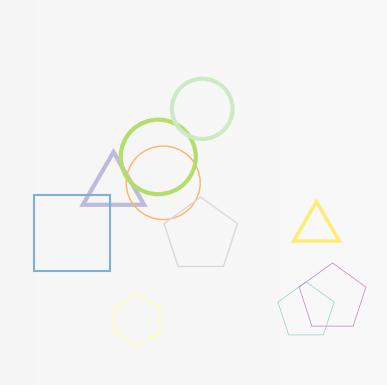[{"shape": "pentagon", "thickness": 0.5, "radius": 0.38, "center": [0.79, 0.192]}, {"shape": "hexagon", "thickness": 1, "radius": 0.34, "center": [0.354, 0.168]}, {"shape": "triangle", "thickness": 3, "radius": 0.46, "center": [0.293, 0.514]}, {"shape": "square", "thickness": 1.5, "radius": 0.5, "center": [0.186, 0.395]}, {"shape": "circle", "thickness": 1, "radius": 0.48, "center": [0.421, 0.525]}, {"shape": "circle", "thickness": 3, "radius": 0.48, "center": [0.408, 0.592]}, {"shape": "pentagon", "thickness": 1, "radius": 0.5, "center": [0.518, 0.388]}, {"shape": "pentagon", "thickness": 0.5, "radius": 0.45, "center": [0.858, 0.226]}, {"shape": "circle", "thickness": 3, "radius": 0.39, "center": [0.522, 0.717]}, {"shape": "triangle", "thickness": 2.5, "radius": 0.34, "center": [0.817, 0.408]}]